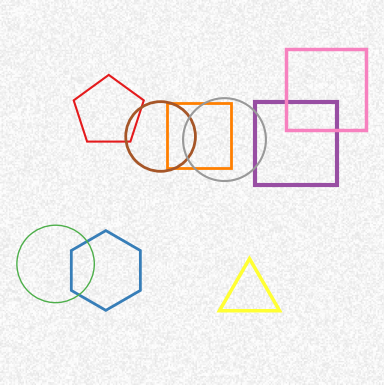[{"shape": "pentagon", "thickness": 1.5, "radius": 0.48, "center": [0.282, 0.71]}, {"shape": "hexagon", "thickness": 2, "radius": 0.52, "center": [0.275, 0.297]}, {"shape": "circle", "thickness": 1, "radius": 0.5, "center": [0.144, 0.314]}, {"shape": "square", "thickness": 3, "radius": 0.54, "center": [0.769, 0.627]}, {"shape": "square", "thickness": 2, "radius": 0.42, "center": [0.517, 0.648]}, {"shape": "triangle", "thickness": 2.5, "radius": 0.45, "center": [0.648, 0.238]}, {"shape": "circle", "thickness": 2, "radius": 0.45, "center": [0.417, 0.646]}, {"shape": "square", "thickness": 2.5, "radius": 0.52, "center": [0.846, 0.767]}, {"shape": "circle", "thickness": 1.5, "radius": 0.54, "center": [0.583, 0.637]}]